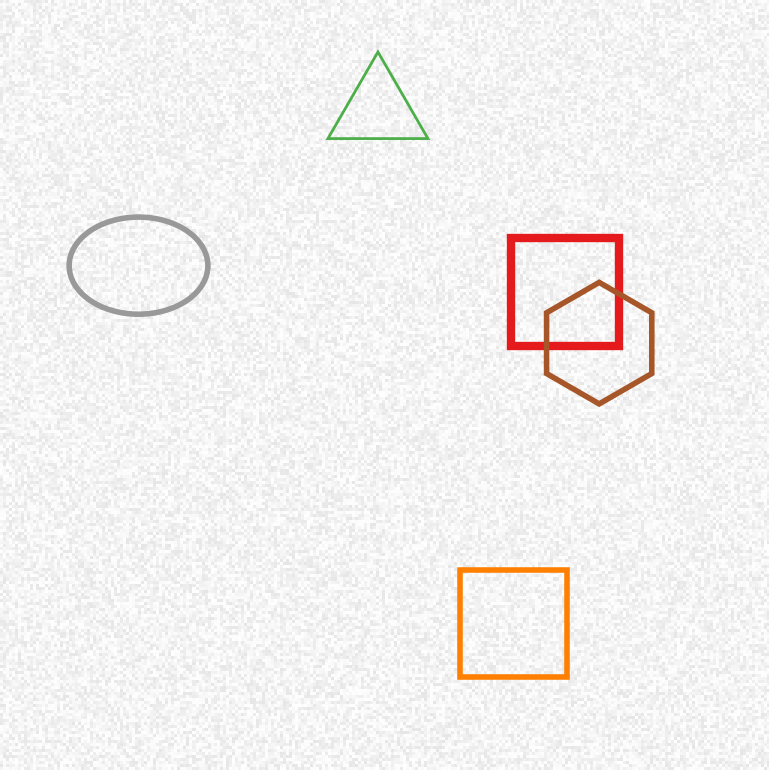[{"shape": "square", "thickness": 3, "radius": 0.35, "center": [0.734, 0.621]}, {"shape": "triangle", "thickness": 1, "radius": 0.37, "center": [0.491, 0.858]}, {"shape": "square", "thickness": 2, "radius": 0.35, "center": [0.667, 0.19]}, {"shape": "hexagon", "thickness": 2, "radius": 0.39, "center": [0.778, 0.554]}, {"shape": "oval", "thickness": 2, "radius": 0.45, "center": [0.18, 0.655]}]